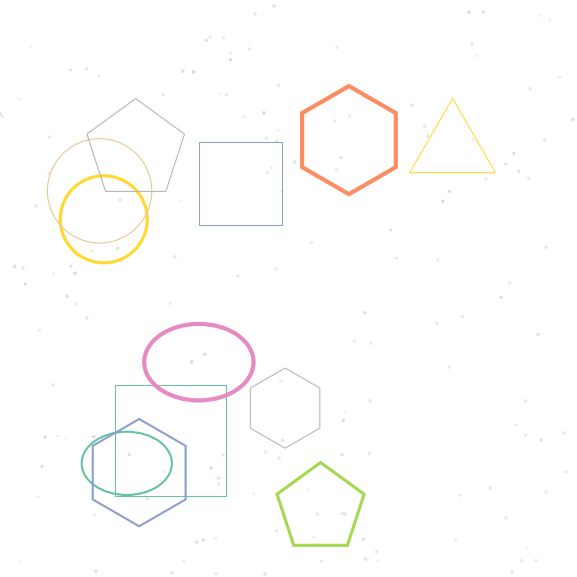[{"shape": "oval", "thickness": 1, "radius": 0.39, "center": [0.22, 0.197]}, {"shape": "square", "thickness": 0.5, "radius": 0.48, "center": [0.295, 0.236]}, {"shape": "hexagon", "thickness": 2, "radius": 0.47, "center": [0.604, 0.757]}, {"shape": "hexagon", "thickness": 1, "radius": 0.46, "center": [0.241, 0.181]}, {"shape": "square", "thickness": 0.5, "radius": 0.36, "center": [0.417, 0.682]}, {"shape": "oval", "thickness": 2, "radius": 0.47, "center": [0.344, 0.372]}, {"shape": "pentagon", "thickness": 1.5, "radius": 0.4, "center": [0.555, 0.119]}, {"shape": "circle", "thickness": 1.5, "radius": 0.38, "center": [0.18, 0.619]}, {"shape": "triangle", "thickness": 0.5, "radius": 0.43, "center": [0.784, 0.743]}, {"shape": "circle", "thickness": 0.5, "radius": 0.45, "center": [0.172, 0.669]}, {"shape": "hexagon", "thickness": 0.5, "radius": 0.35, "center": [0.494, 0.292]}, {"shape": "pentagon", "thickness": 0.5, "radius": 0.44, "center": [0.235, 0.74]}]